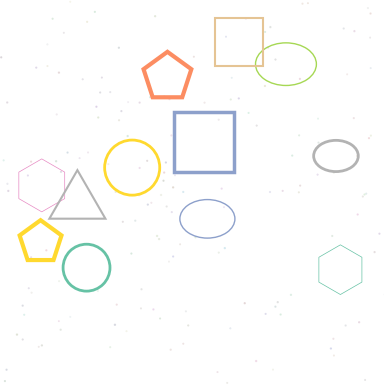[{"shape": "hexagon", "thickness": 0.5, "radius": 0.32, "center": [0.884, 0.3]}, {"shape": "circle", "thickness": 2, "radius": 0.3, "center": [0.225, 0.305]}, {"shape": "pentagon", "thickness": 3, "radius": 0.33, "center": [0.435, 0.8]}, {"shape": "oval", "thickness": 1, "radius": 0.36, "center": [0.539, 0.432]}, {"shape": "square", "thickness": 2.5, "radius": 0.39, "center": [0.53, 0.63]}, {"shape": "hexagon", "thickness": 0.5, "radius": 0.34, "center": [0.108, 0.519]}, {"shape": "oval", "thickness": 1, "radius": 0.4, "center": [0.743, 0.833]}, {"shape": "circle", "thickness": 2, "radius": 0.36, "center": [0.343, 0.565]}, {"shape": "pentagon", "thickness": 3, "radius": 0.29, "center": [0.105, 0.371]}, {"shape": "square", "thickness": 1.5, "radius": 0.31, "center": [0.621, 0.89]}, {"shape": "triangle", "thickness": 1.5, "radius": 0.42, "center": [0.201, 0.474]}, {"shape": "oval", "thickness": 2, "radius": 0.29, "center": [0.873, 0.595]}]